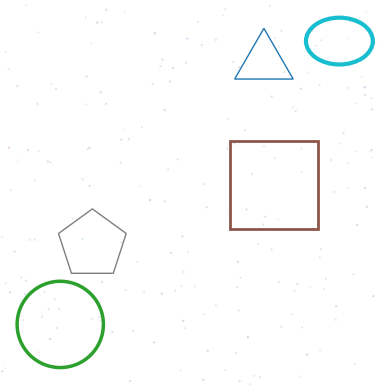[{"shape": "triangle", "thickness": 1, "radius": 0.44, "center": [0.685, 0.839]}, {"shape": "circle", "thickness": 2.5, "radius": 0.56, "center": [0.157, 0.157]}, {"shape": "square", "thickness": 2, "radius": 0.57, "center": [0.712, 0.52]}, {"shape": "pentagon", "thickness": 1, "radius": 0.46, "center": [0.24, 0.365]}, {"shape": "oval", "thickness": 3, "radius": 0.43, "center": [0.882, 0.893]}]